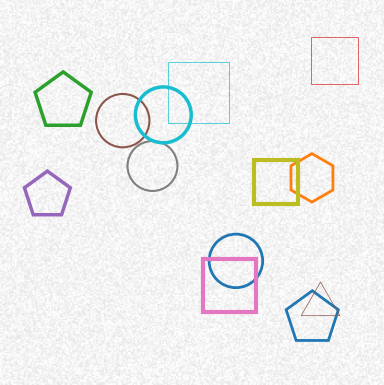[{"shape": "pentagon", "thickness": 2, "radius": 0.36, "center": [0.811, 0.173]}, {"shape": "circle", "thickness": 2, "radius": 0.35, "center": [0.613, 0.322]}, {"shape": "hexagon", "thickness": 2, "radius": 0.31, "center": [0.81, 0.538]}, {"shape": "pentagon", "thickness": 2.5, "radius": 0.38, "center": [0.164, 0.737]}, {"shape": "square", "thickness": 0.5, "radius": 0.31, "center": [0.869, 0.842]}, {"shape": "pentagon", "thickness": 2.5, "radius": 0.31, "center": [0.123, 0.493]}, {"shape": "circle", "thickness": 1.5, "radius": 0.35, "center": [0.319, 0.687]}, {"shape": "triangle", "thickness": 0.5, "radius": 0.29, "center": [0.833, 0.209]}, {"shape": "square", "thickness": 3, "radius": 0.34, "center": [0.596, 0.257]}, {"shape": "circle", "thickness": 1.5, "radius": 0.32, "center": [0.396, 0.569]}, {"shape": "square", "thickness": 3, "radius": 0.29, "center": [0.718, 0.527]}, {"shape": "square", "thickness": 0.5, "radius": 0.4, "center": [0.516, 0.759]}, {"shape": "circle", "thickness": 2.5, "radius": 0.36, "center": [0.424, 0.702]}]